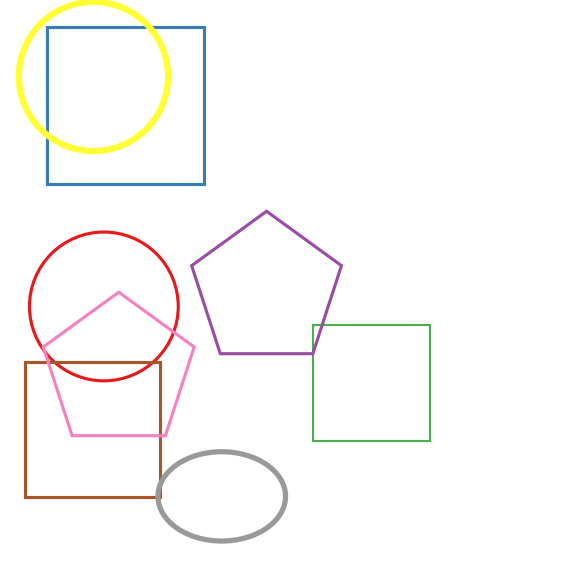[{"shape": "circle", "thickness": 1.5, "radius": 0.64, "center": [0.18, 0.469]}, {"shape": "square", "thickness": 1.5, "radius": 0.68, "center": [0.218, 0.816]}, {"shape": "square", "thickness": 1, "radius": 0.5, "center": [0.643, 0.335]}, {"shape": "pentagon", "thickness": 1.5, "radius": 0.68, "center": [0.462, 0.497]}, {"shape": "circle", "thickness": 3, "radius": 0.65, "center": [0.162, 0.867]}, {"shape": "square", "thickness": 1.5, "radius": 0.59, "center": [0.16, 0.255]}, {"shape": "pentagon", "thickness": 1.5, "radius": 0.69, "center": [0.206, 0.356]}, {"shape": "oval", "thickness": 2.5, "radius": 0.55, "center": [0.384, 0.14]}]